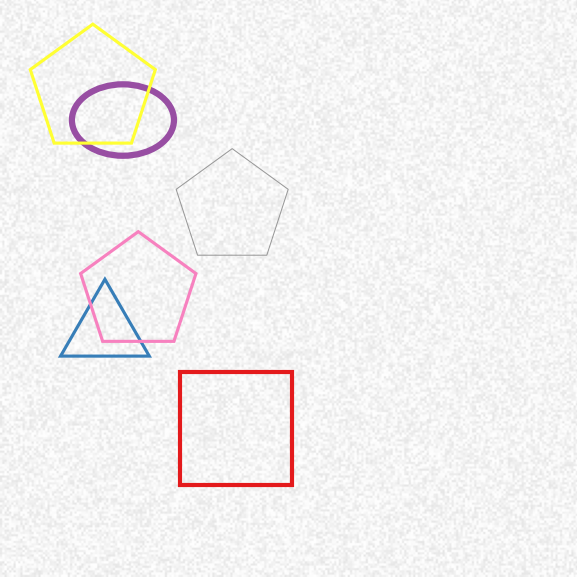[{"shape": "square", "thickness": 2, "radius": 0.49, "center": [0.409, 0.257]}, {"shape": "triangle", "thickness": 1.5, "radius": 0.44, "center": [0.182, 0.427]}, {"shape": "oval", "thickness": 3, "radius": 0.44, "center": [0.213, 0.791]}, {"shape": "pentagon", "thickness": 1.5, "radius": 0.57, "center": [0.161, 0.843]}, {"shape": "pentagon", "thickness": 1.5, "radius": 0.53, "center": [0.239, 0.493]}, {"shape": "pentagon", "thickness": 0.5, "radius": 0.51, "center": [0.402, 0.64]}]